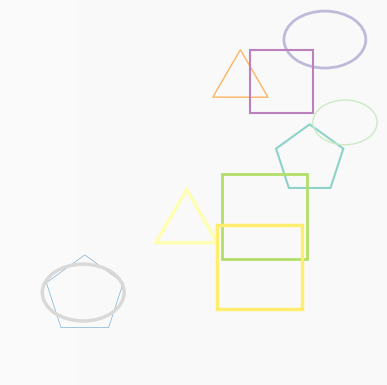[{"shape": "pentagon", "thickness": 1.5, "radius": 0.46, "center": [0.799, 0.586]}, {"shape": "triangle", "thickness": 2.5, "radius": 0.46, "center": [0.482, 0.416]}, {"shape": "oval", "thickness": 2, "radius": 0.53, "center": [0.838, 0.897]}, {"shape": "pentagon", "thickness": 0.5, "radius": 0.52, "center": [0.219, 0.233]}, {"shape": "triangle", "thickness": 1, "radius": 0.41, "center": [0.62, 0.789]}, {"shape": "square", "thickness": 2, "radius": 0.55, "center": [0.683, 0.437]}, {"shape": "oval", "thickness": 2.5, "radius": 0.53, "center": [0.215, 0.24]}, {"shape": "square", "thickness": 1.5, "radius": 0.41, "center": [0.726, 0.79]}, {"shape": "oval", "thickness": 1, "radius": 0.41, "center": [0.89, 0.682]}, {"shape": "square", "thickness": 2.5, "radius": 0.54, "center": [0.67, 0.307]}]